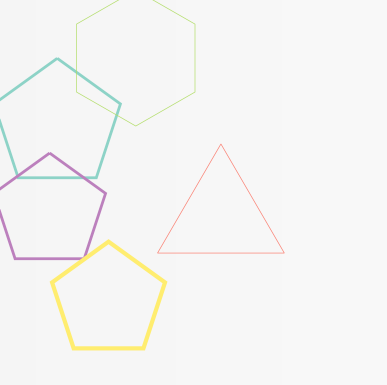[{"shape": "pentagon", "thickness": 2, "radius": 0.86, "center": [0.148, 0.677]}, {"shape": "triangle", "thickness": 0.5, "radius": 0.94, "center": [0.57, 0.437]}, {"shape": "hexagon", "thickness": 0.5, "radius": 0.88, "center": [0.35, 0.849]}, {"shape": "pentagon", "thickness": 2, "radius": 0.76, "center": [0.128, 0.451]}, {"shape": "pentagon", "thickness": 3, "radius": 0.77, "center": [0.28, 0.219]}]